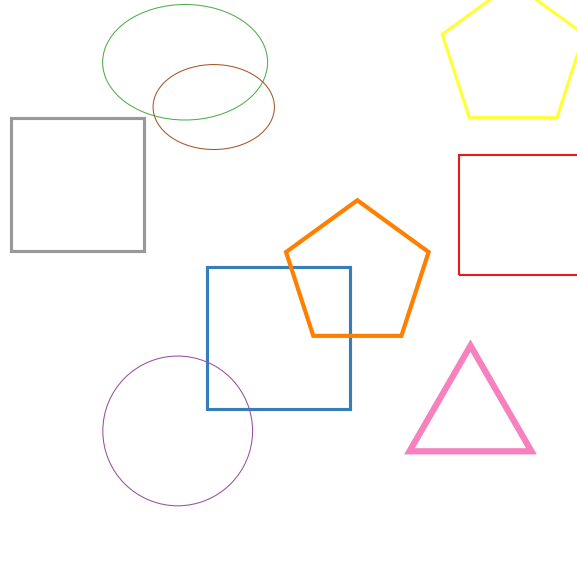[{"shape": "square", "thickness": 1, "radius": 0.52, "center": [0.899, 0.626]}, {"shape": "square", "thickness": 1.5, "radius": 0.62, "center": [0.482, 0.414]}, {"shape": "oval", "thickness": 0.5, "radius": 0.71, "center": [0.321, 0.891]}, {"shape": "circle", "thickness": 0.5, "radius": 0.65, "center": [0.308, 0.253]}, {"shape": "pentagon", "thickness": 2, "radius": 0.65, "center": [0.619, 0.523]}, {"shape": "pentagon", "thickness": 1.5, "radius": 0.65, "center": [0.889, 0.9]}, {"shape": "oval", "thickness": 0.5, "radius": 0.53, "center": [0.37, 0.814]}, {"shape": "triangle", "thickness": 3, "radius": 0.61, "center": [0.815, 0.279]}, {"shape": "square", "thickness": 1.5, "radius": 0.58, "center": [0.134, 0.68]}]